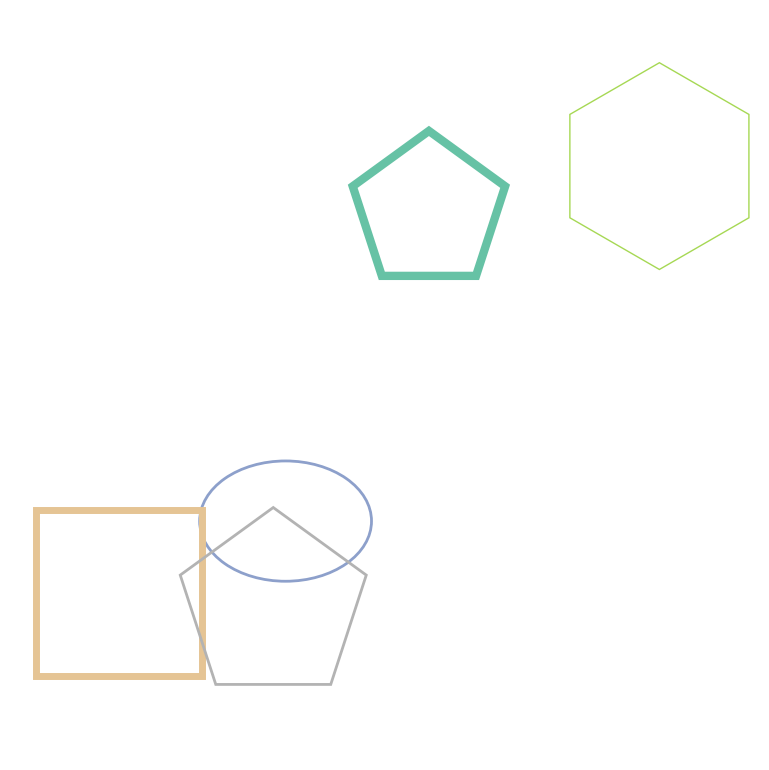[{"shape": "pentagon", "thickness": 3, "radius": 0.52, "center": [0.557, 0.726]}, {"shape": "oval", "thickness": 1, "radius": 0.56, "center": [0.371, 0.323]}, {"shape": "hexagon", "thickness": 0.5, "radius": 0.67, "center": [0.856, 0.784]}, {"shape": "square", "thickness": 2.5, "radius": 0.54, "center": [0.154, 0.23]}, {"shape": "pentagon", "thickness": 1, "radius": 0.64, "center": [0.355, 0.214]}]